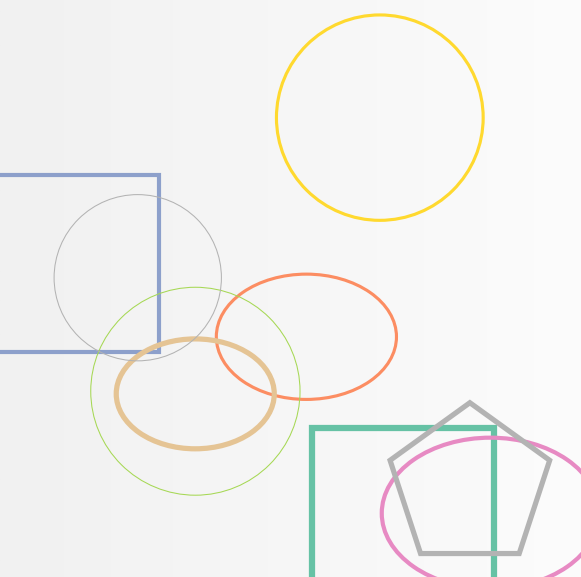[{"shape": "square", "thickness": 3, "radius": 0.78, "center": [0.693, 0.102]}, {"shape": "oval", "thickness": 1.5, "radius": 0.77, "center": [0.527, 0.416]}, {"shape": "square", "thickness": 2, "radius": 0.77, "center": [0.12, 0.542]}, {"shape": "oval", "thickness": 2, "radius": 0.93, "center": [0.844, 0.11]}, {"shape": "circle", "thickness": 0.5, "radius": 0.9, "center": [0.336, 0.322]}, {"shape": "circle", "thickness": 1.5, "radius": 0.89, "center": [0.653, 0.795]}, {"shape": "oval", "thickness": 2.5, "radius": 0.68, "center": [0.336, 0.317]}, {"shape": "circle", "thickness": 0.5, "radius": 0.72, "center": [0.237, 0.518]}, {"shape": "pentagon", "thickness": 2.5, "radius": 0.72, "center": [0.808, 0.157]}]